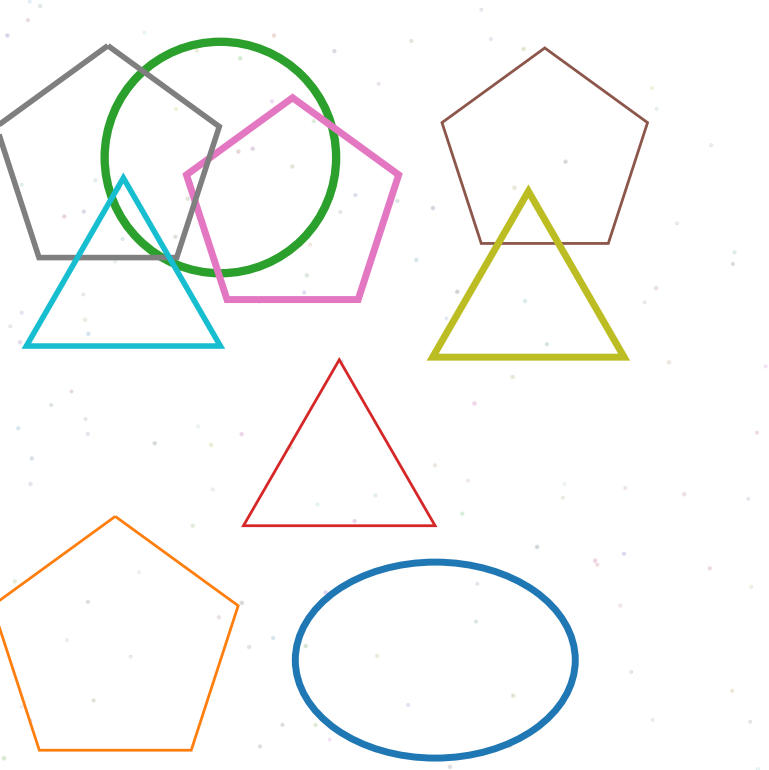[{"shape": "oval", "thickness": 2.5, "radius": 0.91, "center": [0.565, 0.143]}, {"shape": "pentagon", "thickness": 1, "radius": 0.84, "center": [0.15, 0.161]}, {"shape": "circle", "thickness": 3, "radius": 0.75, "center": [0.286, 0.795]}, {"shape": "triangle", "thickness": 1, "radius": 0.72, "center": [0.441, 0.389]}, {"shape": "pentagon", "thickness": 1, "radius": 0.7, "center": [0.707, 0.797]}, {"shape": "pentagon", "thickness": 2.5, "radius": 0.72, "center": [0.38, 0.728]}, {"shape": "pentagon", "thickness": 2, "radius": 0.76, "center": [0.14, 0.789]}, {"shape": "triangle", "thickness": 2.5, "radius": 0.72, "center": [0.686, 0.608]}, {"shape": "triangle", "thickness": 2, "radius": 0.73, "center": [0.16, 0.623]}]